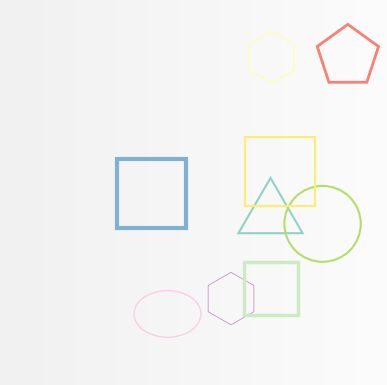[{"shape": "triangle", "thickness": 1.5, "radius": 0.48, "center": [0.698, 0.442]}, {"shape": "hexagon", "thickness": 1, "radius": 0.34, "center": [0.701, 0.852]}, {"shape": "pentagon", "thickness": 2, "radius": 0.42, "center": [0.898, 0.854]}, {"shape": "square", "thickness": 3, "radius": 0.45, "center": [0.391, 0.498]}, {"shape": "circle", "thickness": 1.5, "radius": 0.49, "center": [0.832, 0.419]}, {"shape": "oval", "thickness": 1, "radius": 0.43, "center": [0.432, 0.185]}, {"shape": "hexagon", "thickness": 0.5, "radius": 0.34, "center": [0.596, 0.224]}, {"shape": "square", "thickness": 2.5, "radius": 0.35, "center": [0.699, 0.25]}, {"shape": "square", "thickness": 1.5, "radius": 0.45, "center": [0.723, 0.554]}]